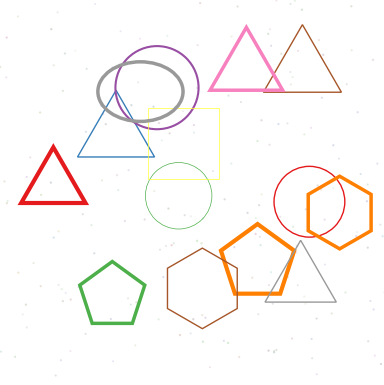[{"shape": "circle", "thickness": 1, "radius": 0.46, "center": [0.804, 0.476]}, {"shape": "triangle", "thickness": 3, "radius": 0.48, "center": [0.139, 0.521]}, {"shape": "triangle", "thickness": 1, "radius": 0.58, "center": [0.301, 0.65]}, {"shape": "circle", "thickness": 0.5, "radius": 0.43, "center": [0.464, 0.491]}, {"shape": "pentagon", "thickness": 2.5, "radius": 0.44, "center": [0.292, 0.232]}, {"shape": "circle", "thickness": 1.5, "radius": 0.54, "center": [0.408, 0.772]}, {"shape": "pentagon", "thickness": 3, "radius": 0.5, "center": [0.669, 0.318]}, {"shape": "hexagon", "thickness": 2.5, "radius": 0.47, "center": [0.882, 0.448]}, {"shape": "square", "thickness": 0.5, "radius": 0.46, "center": [0.477, 0.628]}, {"shape": "hexagon", "thickness": 1, "radius": 0.52, "center": [0.526, 0.251]}, {"shape": "triangle", "thickness": 1, "radius": 0.59, "center": [0.786, 0.819]}, {"shape": "triangle", "thickness": 2.5, "radius": 0.54, "center": [0.64, 0.82]}, {"shape": "oval", "thickness": 2.5, "radius": 0.55, "center": [0.365, 0.762]}, {"shape": "triangle", "thickness": 1, "radius": 0.53, "center": [0.781, 0.269]}]